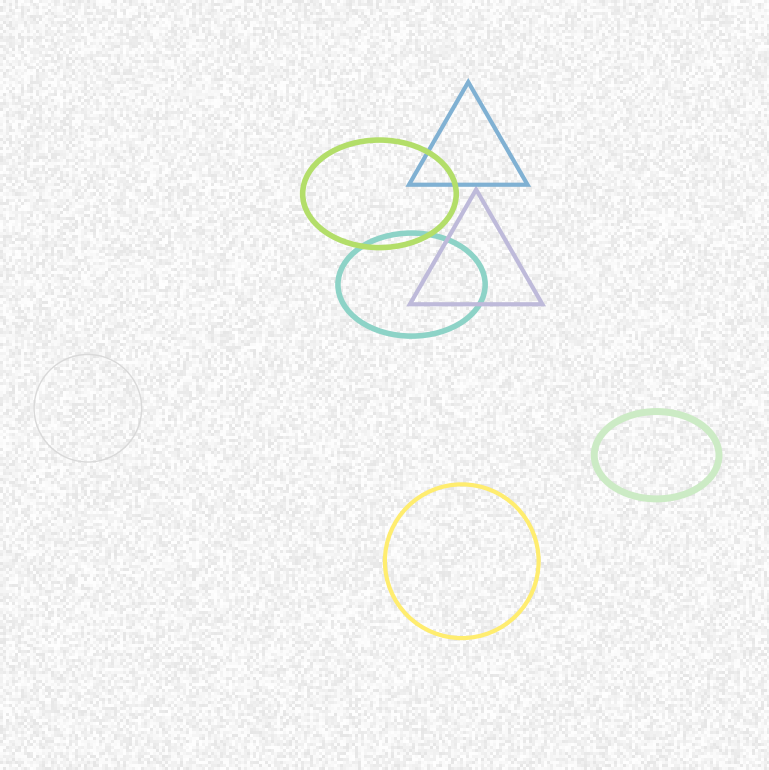[{"shape": "oval", "thickness": 2, "radius": 0.48, "center": [0.534, 0.63]}, {"shape": "triangle", "thickness": 1.5, "radius": 0.5, "center": [0.618, 0.655]}, {"shape": "triangle", "thickness": 1.5, "radius": 0.44, "center": [0.608, 0.805]}, {"shape": "oval", "thickness": 2, "radius": 0.5, "center": [0.493, 0.748]}, {"shape": "circle", "thickness": 0.5, "radius": 0.35, "center": [0.114, 0.47]}, {"shape": "oval", "thickness": 2.5, "radius": 0.41, "center": [0.853, 0.409]}, {"shape": "circle", "thickness": 1.5, "radius": 0.5, "center": [0.6, 0.271]}]